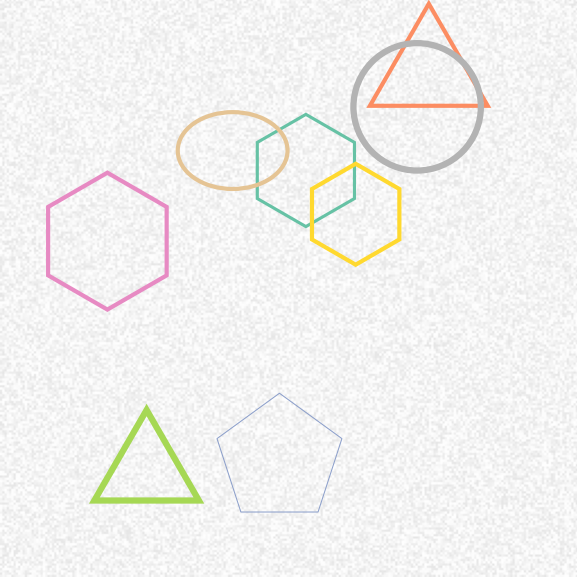[{"shape": "hexagon", "thickness": 1.5, "radius": 0.49, "center": [0.53, 0.704]}, {"shape": "triangle", "thickness": 2, "radius": 0.59, "center": [0.743, 0.875]}, {"shape": "pentagon", "thickness": 0.5, "radius": 0.57, "center": [0.484, 0.205]}, {"shape": "hexagon", "thickness": 2, "radius": 0.59, "center": [0.186, 0.582]}, {"shape": "triangle", "thickness": 3, "radius": 0.52, "center": [0.254, 0.185]}, {"shape": "hexagon", "thickness": 2, "radius": 0.44, "center": [0.616, 0.628]}, {"shape": "oval", "thickness": 2, "radius": 0.48, "center": [0.403, 0.738]}, {"shape": "circle", "thickness": 3, "radius": 0.55, "center": [0.722, 0.814]}]